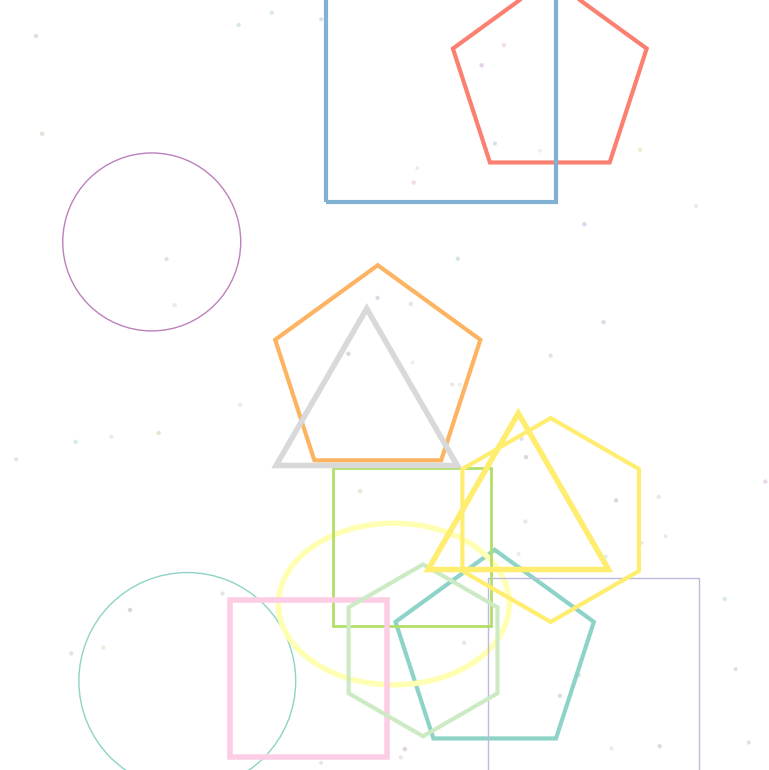[{"shape": "circle", "thickness": 0.5, "radius": 0.7, "center": [0.243, 0.116]}, {"shape": "pentagon", "thickness": 1.5, "radius": 0.68, "center": [0.642, 0.151]}, {"shape": "oval", "thickness": 2, "radius": 0.75, "center": [0.512, 0.216]}, {"shape": "square", "thickness": 0.5, "radius": 0.69, "center": [0.771, 0.112]}, {"shape": "pentagon", "thickness": 1.5, "radius": 0.66, "center": [0.714, 0.896]}, {"shape": "square", "thickness": 1.5, "radius": 0.75, "center": [0.572, 0.887]}, {"shape": "pentagon", "thickness": 1.5, "radius": 0.7, "center": [0.491, 0.515]}, {"shape": "square", "thickness": 1, "radius": 0.51, "center": [0.535, 0.29]}, {"shape": "square", "thickness": 2, "radius": 0.51, "center": [0.401, 0.119]}, {"shape": "triangle", "thickness": 2, "radius": 0.68, "center": [0.476, 0.463]}, {"shape": "circle", "thickness": 0.5, "radius": 0.58, "center": [0.197, 0.686]}, {"shape": "hexagon", "thickness": 1.5, "radius": 0.56, "center": [0.549, 0.155]}, {"shape": "triangle", "thickness": 2, "radius": 0.68, "center": [0.673, 0.328]}, {"shape": "hexagon", "thickness": 1.5, "radius": 0.66, "center": [0.715, 0.325]}]